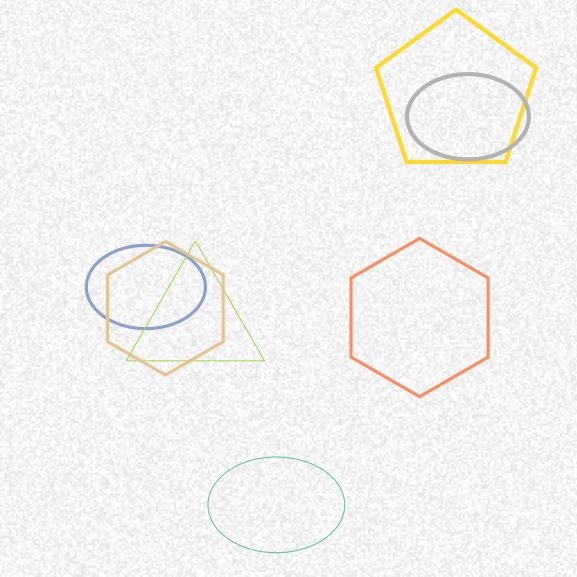[{"shape": "oval", "thickness": 0.5, "radius": 0.59, "center": [0.478, 0.125]}, {"shape": "hexagon", "thickness": 1.5, "radius": 0.69, "center": [0.727, 0.449]}, {"shape": "oval", "thickness": 1.5, "radius": 0.52, "center": [0.253, 0.502]}, {"shape": "triangle", "thickness": 0.5, "radius": 0.69, "center": [0.338, 0.444]}, {"shape": "pentagon", "thickness": 2, "radius": 0.73, "center": [0.79, 0.837]}, {"shape": "hexagon", "thickness": 1.5, "radius": 0.58, "center": [0.286, 0.465]}, {"shape": "oval", "thickness": 2, "radius": 0.53, "center": [0.81, 0.797]}]